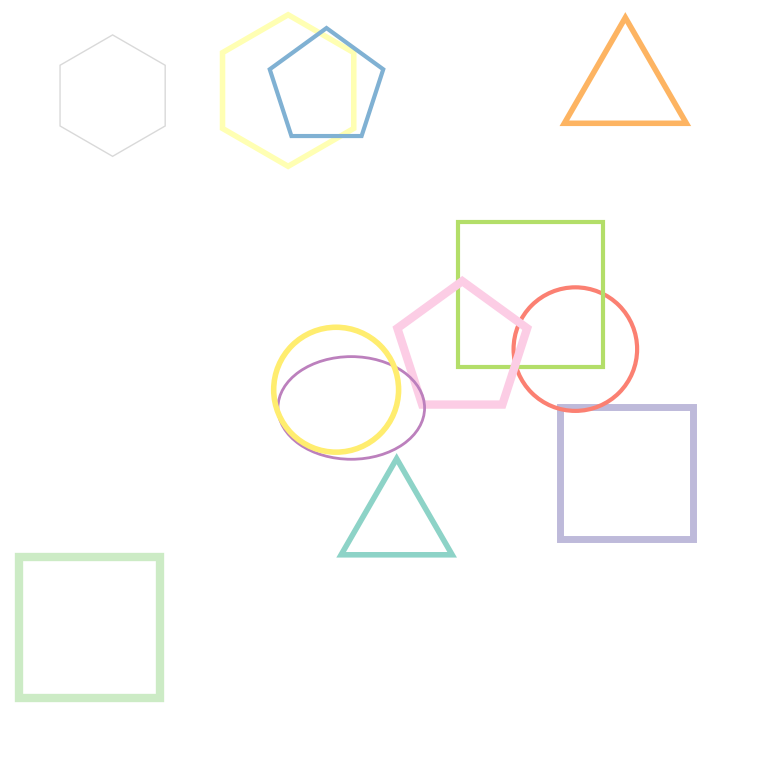[{"shape": "triangle", "thickness": 2, "radius": 0.42, "center": [0.515, 0.321]}, {"shape": "hexagon", "thickness": 2, "radius": 0.49, "center": [0.374, 0.882]}, {"shape": "square", "thickness": 2.5, "radius": 0.43, "center": [0.814, 0.386]}, {"shape": "circle", "thickness": 1.5, "radius": 0.4, "center": [0.747, 0.547]}, {"shape": "pentagon", "thickness": 1.5, "radius": 0.39, "center": [0.424, 0.886]}, {"shape": "triangle", "thickness": 2, "radius": 0.46, "center": [0.812, 0.886]}, {"shape": "square", "thickness": 1.5, "radius": 0.47, "center": [0.689, 0.617]}, {"shape": "pentagon", "thickness": 3, "radius": 0.44, "center": [0.6, 0.546]}, {"shape": "hexagon", "thickness": 0.5, "radius": 0.39, "center": [0.146, 0.876]}, {"shape": "oval", "thickness": 1, "radius": 0.48, "center": [0.456, 0.47]}, {"shape": "square", "thickness": 3, "radius": 0.46, "center": [0.116, 0.185]}, {"shape": "circle", "thickness": 2, "radius": 0.41, "center": [0.437, 0.494]}]